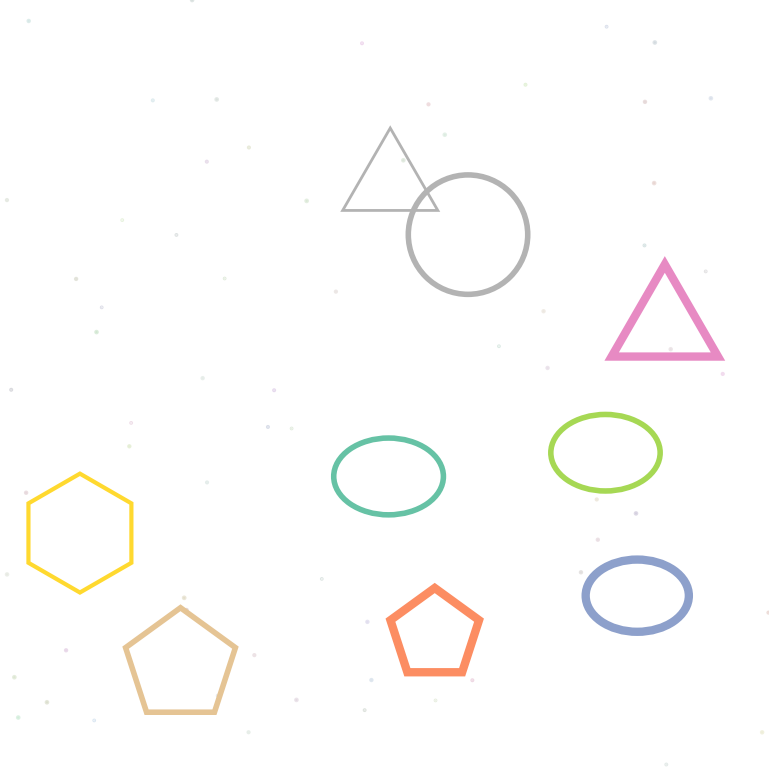[{"shape": "oval", "thickness": 2, "radius": 0.36, "center": [0.505, 0.381]}, {"shape": "pentagon", "thickness": 3, "radius": 0.3, "center": [0.565, 0.176]}, {"shape": "oval", "thickness": 3, "radius": 0.33, "center": [0.828, 0.226]}, {"shape": "triangle", "thickness": 3, "radius": 0.4, "center": [0.863, 0.577]}, {"shape": "oval", "thickness": 2, "radius": 0.35, "center": [0.786, 0.412]}, {"shape": "hexagon", "thickness": 1.5, "radius": 0.39, "center": [0.104, 0.308]}, {"shape": "pentagon", "thickness": 2, "radius": 0.37, "center": [0.234, 0.136]}, {"shape": "triangle", "thickness": 1, "radius": 0.36, "center": [0.507, 0.762]}, {"shape": "circle", "thickness": 2, "radius": 0.39, "center": [0.608, 0.695]}]